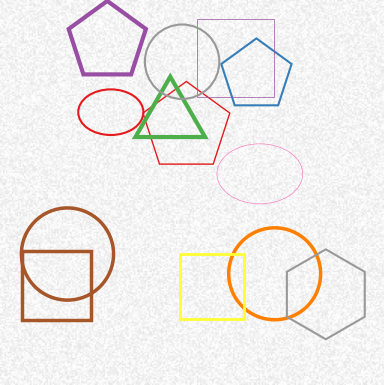[{"shape": "pentagon", "thickness": 1, "radius": 0.59, "center": [0.484, 0.67]}, {"shape": "oval", "thickness": 1.5, "radius": 0.42, "center": [0.288, 0.709]}, {"shape": "pentagon", "thickness": 1.5, "radius": 0.48, "center": [0.666, 0.804]}, {"shape": "triangle", "thickness": 3, "radius": 0.52, "center": [0.442, 0.696]}, {"shape": "square", "thickness": 0.5, "radius": 0.5, "center": [0.612, 0.849]}, {"shape": "pentagon", "thickness": 3, "radius": 0.53, "center": [0.279, 0.892]}, {"shape": "circle", "thickness": 2.5, "radius": 0.6, "center": [0.713, 0.289]}, {"shape": "square", "thickness": 2, "radius": 0.42, "center": [0.551, 0.256]}, {"shape": "square", "thickness": 2.5, "radius": 0.45, "center": [0.147, 0.259]}, {"shape": "circle", "thickness": 2.5, "radius": 0.6, "center": [0.175, 0.34]}, {"shape": "oval", "thickness": 0.5, "radius": 0.56, "center": [0.675, 0.548]}, {"shape": "circle", "thickness": 1.5, "radius": 0.48, "center": [0.473, 0.84]}, {"shape": "hexagon", "thickness": 1.5, "radius": 0.58, "center": [0.846, 0.236]}]